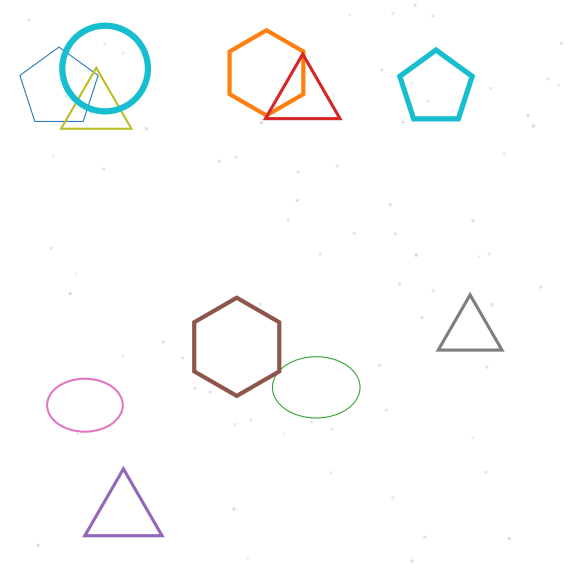[{"shape": "pentagon", "thickness": 0.5, "radius": 0.36, "center": [0.102, 0.846]}, {"shape": "hexagon", "thickness": 2, "radius": 0.37, "center": [0.461, 0.873]}, {"shape": "oval", "thickness": 0.5, "radius": 0.38, "center": [0.548, 0.328]}, {"shape": "triangle", "thickness": 1.5, "radius": 0.37, "center": [0.524, 0.831]}, {"shape": "triangle", "thickness": 1.5, "radius": 0.39, "center": [0.214, 0.11]}, {"shape": "hexagon", "thickness": 2, "radius": 0.43, "center": [0.41, 0.399]}, {"shape": "oval", "thickness": 1, "radius": 0.33, "center": [0.147, 0.298]}, {"shape": "triangle", "thickness": 1.5, "radius": 0.32, "center": [0.814, 0.425]}, {"shape": "triangle", "thickness": 1, "radius": 0.35, "center": [0.167, 0.811]}, {"shape": "circle", "thickness": 3, "radius": 0.37, "center": [0.182, 0.88]}, {"shape": "pentagon", "thickness": 2.5, "radius": 0.33, "center": [0.755, 0.847]}]